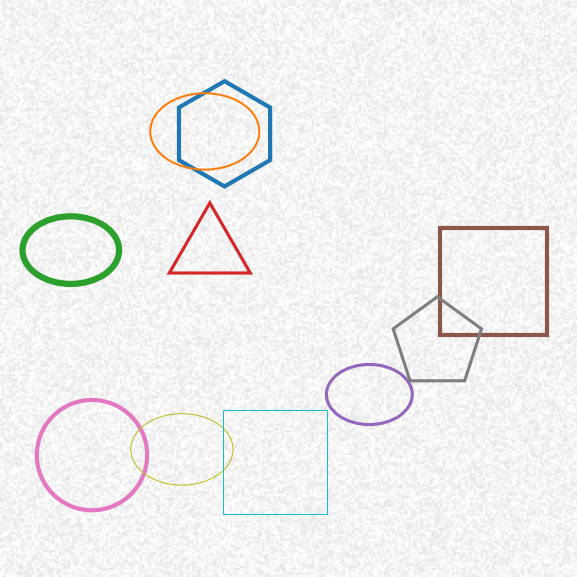[{"shape": "hexagon", "thickness": 2, "radius": 0.46, "center": [0.389, 0.767]}, {"shape": "oval", "thickness": 1, "radius": 0.47, "center": [0.355, 0.772]}, {"shape": "oval", "thickness": 3, "radius": 0.42, "center": [0.123, 0.566]}, {"shape": "triangle", "thickness": 1.5, "radius": 0.4, "center": [0.363, 0.567]}, {"shape": "oval", "thickness": 1.5, "radius": 0.37, "center": [0.64, 0.316]}, {"shape": "square", "thickness": 2, "radius": 0.46, "center": [0.855, 0.512]}, {"shape": "circle", "thickness": 2, "radius": 0.48, "center": [0.159, 0.211]}, {"shape": "pentagon", "thickness": 1.5, "radius": 0.4, "center": [0.757, 0.405]}, {"shape": "oval", "thickness": 0.5, "radius": 0.44, "center": [0.315, 0.221]}, {"shape": "square", "thickness": 0.5, "radius": 0.45, "center": [0.476, 0.199]}]